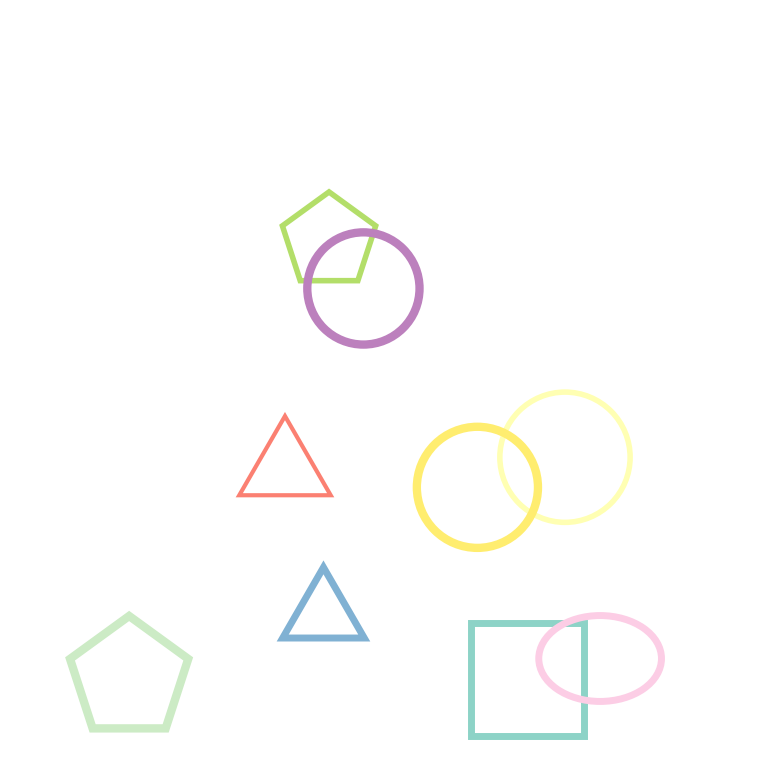[{"shape": "square", "thickness": 2.5, "radius": 0.37, "center": [0.685, 0.117]}, {"shape": "circle", "thickness": 2, "radius": 0.42, "center": [0.734, 0.406]}, {"shape": "triangle", "thickness": 1.5, "radius": 0.34, "center": [0.37, 0.391]}, {"shape": "triangle", "thickness": 2.5, "radius": 0.31, "center": [0.42, 0.202]}, {"shape": "pentagon", "thickness": 2, "radius": 0.32, "center": [0.427, 0.687]}, {"shape": "oval", "thickness": 2.5, "radius": 0.4, "center": [0.779, 0.145]}, {"shape": "circle", "thickness": 3, "radius": 0.36, "center": [0.472, 0.625]}, {"shape": "pentagon", "thickness": 3, "radius": 0.4, "center": [0.168, 0.119]}, {"shape": "circle", "thickness": 3, "radius": 0.39, "center": [0.62, 0.367]}]